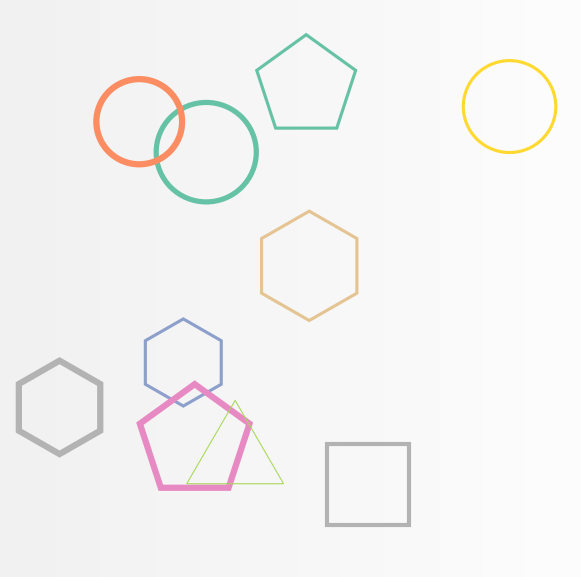[{"shape": "pentagon", "thickness": 1.5, "radius": 0.45, "center": [0.527, 0.85]}, {"shape": "circle", "thickness": 2.5, "radius": 0.43, "center": [0.355, 0.736]}, {"shape": "circle", "thickness": 3, "radius": 0.37, "center": [0.24, 0.788]}, {"shape": "hexagon", "thickness": 1.5, "radius": 0.38, "center": [0.315, 0.371]}, {"shape": "pentagon", "thickness": 3, "radius": 0.5, "center": [0.335, 0.235]}, {"shape": "triangle", "thickness": 0.5, "radius": 0.48, "center": [0.405, 0.21]}, {"shape": "circle", "thickness": 1.5, "radius": 0.4, "center": [0.877, 0.815]}, {"shape": "hexagon", "thickness": 1.5, "radius": 0.47, "center": [0.532, 0.539]}, {"shape": "square", "thickness": 2, "radius": 0.35, "center": [0.633, 0.16]}, {"shape": "hexagon", "thickness": 3, "radius": 0.4, "center": [0.102, 0.294]}]